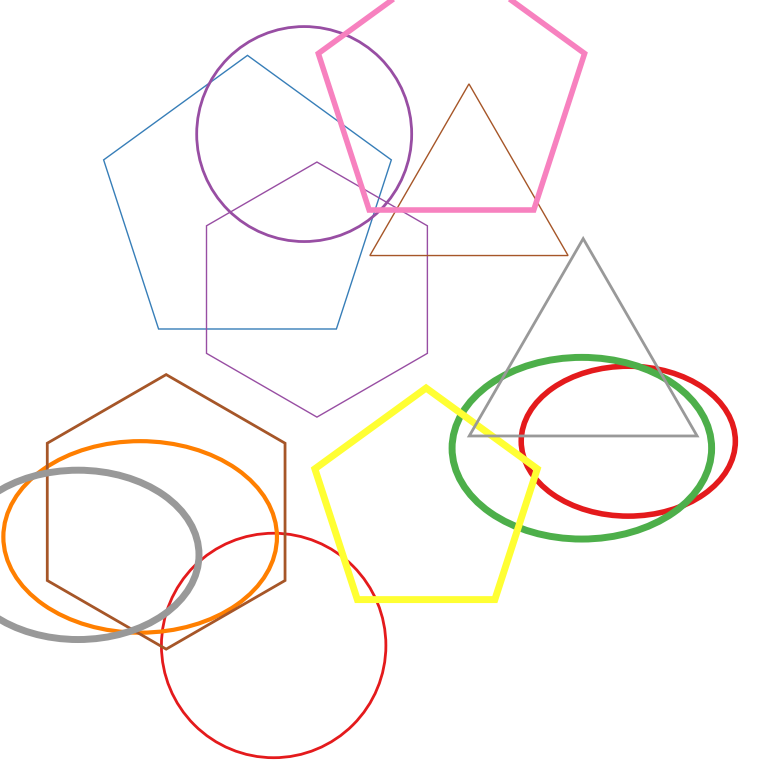[{"shape": "circle", "thickness": 1, "radius": 0.73, "center": [0.355, 0.162]}, {"shape": "oval", "thickness": 2, "radius": 0.7, "center": [0.816, 0.427]}, {"shape": "pentagon", "thickness": 0.5, "radius": 0.98, "center": [0.321, 0.732]}, {"shape": "oval", "thickness": 2.5, "radius": 0.84, "center": [0.756, 0.418]}, {"shape": "hexagon", "thickness": 0.5, "radius": 0.83, "center": [0.412, 0.624]}, {"shape": "circle", "thickness": 1, "radius": 0.7, "center": [0.395, 0.826]}, {"shape": "oval", "thickness": 1.5, "radius": 0.89, "center": [0.182, 0.303]}, {"shape": "pentagon", "thickness": 2.5, "radius": 0.76, "center": [0.553, 0.344]}, {"shape": "triangle", "thickness": 0.5, "radius": 0.74, "center": [0.609, 0.742]}, {"shape": "hexagon", "thickness": 1, "radius": 0.89, "center": [0.216, 0.335]}, {"shape": "pentagon", "thickness": 2, "radius": 0.91, "center": [0.586, 0.874]}, {"shape": "triangle", "thickness": 1, "radius": 0.85, "center": [0.757, 0.519]}, {"shape": "oval", "thickness": 2.5, "radius": 0.79, "center": [0.101, 0.279]}]